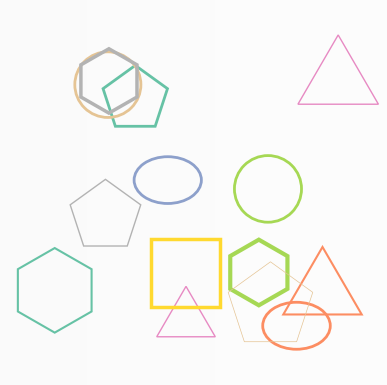[{"shape": "pentagon", "thickness": 2, "radius": 0.44, "center": [0.349, 0.743]}, {"shape": "hexagon", "thickness": 1.5, "radius": 0.55, "center": [0.141, 0.246]}, {"shape": "triangle", "thickness": 1.5, "radius": 0.58, "center": [0.832, 0.242]}, {"shape": "oval", "thickness": 2, "radius": 0.44, "center": [0.765, 0.154]}, {"shape": "oval", "thickness": 2, "radius": 0.43, "center": [0.433, 0.532]}, {"shape": "triangle", "thickness": 1, "radius": 0.6, "center": [0.873, 0.789]}, {"shape": "triangle", "thickness": 1, "radius": 0.44, "center": [0.48, 0.169]}, {"shape": "circle", "thickness": 2, "radius": 0.43, "center": [0.692, 0.509]}, {"shape": "hexagon", "thickness": 3, "radius": 0.43, "center": [0.668, 0.292]}, {"shape": "square", "thickness": 2.5, "radius": 0.45, "center": [0.479, 0.291]}, {"shape": "pentagon", "thickness": 0.5, "radius": 0.57, "center": [0.698, 0.205]}, {"shape": "circle", "thickness": 2, "radius": 0.43, "center": [0.278, 0.78]}, {"shape": "pentagon", "thickness": 1, "radius": 0.48, "center": [0.272, 0.438]}, {"shape": "hexagon", "thickness": 2.5, "radius": 0.42, "center": [0.281, 0.79]}]